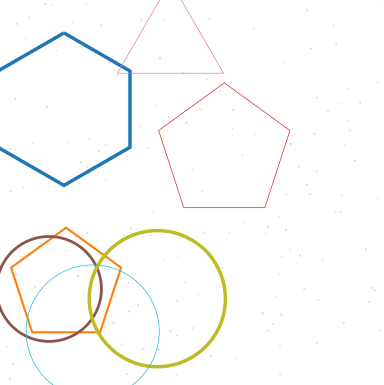[{"shape": "hexagon", "thickness": 2.5, "radius": 0.99, "center": [0.166, 0.716]}, {"shape": "pentagon", "thickness": 1.5, "radius": 0.75, "center": [0.172, 0.258]}, {"shape": "pentagon", "thickness": 0.5, "radius": 0.9, "center": [0.583, 0.606]}, {"shape": "circle", "thickness": 2, "radius": 0.68, "center": [0.127, 0.249]}, {"shape": "triangle", "thickness": 0.5, "radius": 0.8, "center": [0.443, 0.889]}, {"shape": "circle", "thickness": 2.5, "radius": 0.88, "center": [0.409, 0.224]}, {"shape": "circle", "thickness": 0.5, "radius": 0.86, "center": [0.241, 0.139]}]